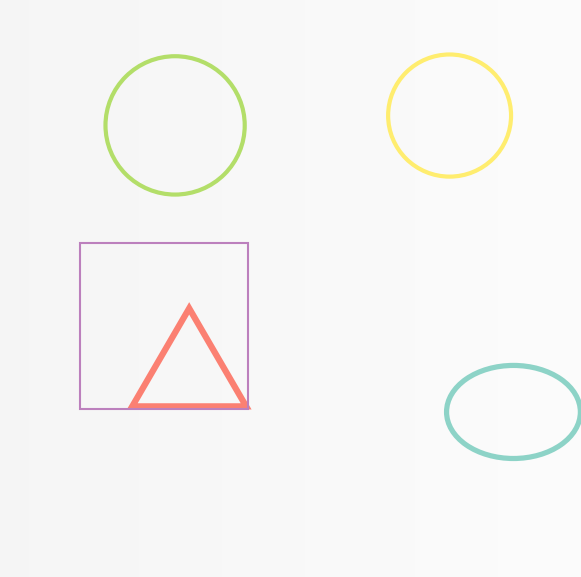[{"shape": "oval", "thickness": 2.5, "radius": 0.58, "center": [0.883, 0.286]}, {"shape": "triangle", "thickness": 3, "radius": 0.57, "center": [0.325, 0.352]}, {"shape": "circle", "thickness": 2, "radius": 0.6, "center": [0.301, 0.782]}, {"shape": "square", "thickness": 1, "radius": 0.72, "center": [0.282, 0.435]}, {"shape": "circle", "thickness": 2, "radius": 0.53, "center": [0.774, 0.799]}]